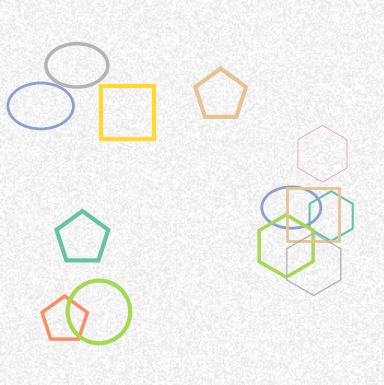[{"shape": "hexagon", "thickness": 1.5, "radius": 0.32, "center": [0.86, 0.439]}, {"shape": "pentagon", "thickness": 3, "radius": 0.35, "center": [0.214, 0.381]}, {"shape": "pentagon", "thickness": 2.5, "radius": 0.31, "center": [0.168, 0.169]}, {"shape": "oval", "thickness": 2, "radius": 0.43, "center": [0.106, 0.725]}, {"shape": "oval", "thickness": 2, "radius": 0.38, "center": [0.757, 0.461]}, {"shape": "hexagon", "thickness": 0.5, "radius": 0.37, "center": [0.838, 0.601]}, {"shape": "circle", "thickness": 3, "radius": 0.41, "center": [0.257, 0.19]}, {"shape": "hexagon", "thickness": 2.5, "radius": 0.4, "center": [0.743, 0.361]}, {"shape": "square", "thickness": 3, "radius": 0.34, "center": [0.331, 0.708]}, {"shape": "square", "thickness": 2, "radius": 0.34, "center": [0.814, 0.443]}, {"shape": "pentagon", "thickness": 3, "radius": 0.35, "center": [0.573, 0.753]}, {"shape": "oval", "thickness": 2.5, "radius": 0.4, "center": [0.2, 0.83]}, {"shape": "hexagon", "thickness": 1, "radius": 0.4, "center": [0.815, 0.314]}]